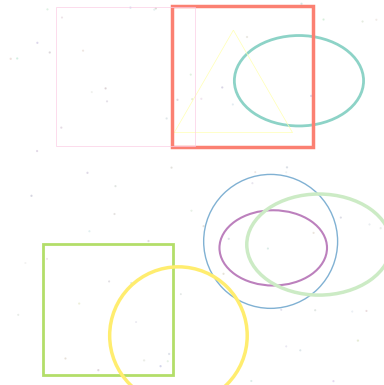[{"shape": "oval", "thickness": 2, "radius": 0.84, "center": [0.777, 0.79]}, {"shape": "triangle", "thickness": 0.5, "radius": 0.89, "center": [0.606, 0.744]}, {"shape": "square", "thickness": 2.5, "radius": 0.91, "center": [0.63, 0.802]}, {"shape": "circle", "thickness": 1, "radius": 0.87, "center": [0.703, 0.373]}, {"shape": "square", "thickness": 2, "radius": 0.85, "center": [0.281, 0.196]}, {"shape": "square", "thickness": 0.5, "radius": 0.9, "center": [0.326, 0.802]}, {"shape": "oval", "thickness": 1.5, "radius": 0.7, "center": [0.71, 0.356]}, {"shape": "oval", "thickness": 2.5, "radius": 0.94, "center": [0.828, 0.365]}, {"shape": "circle", "thickness": 2.5, "radius": 0.89, "center": [0.463, 0.128]}]